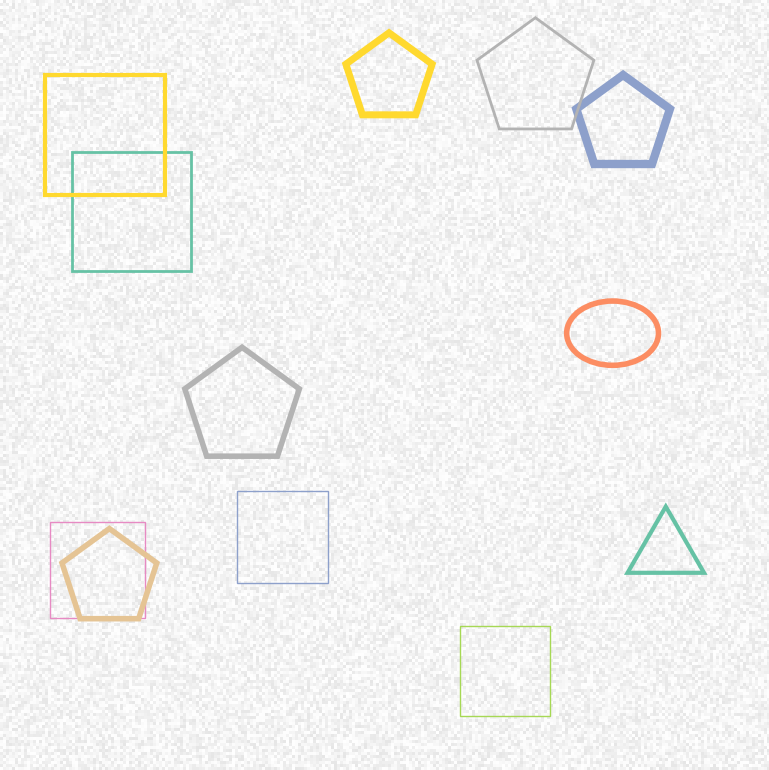[{"shape": "square", "thickness": 1, "radius": 0.39, "center": [0.171, 0.725]}, {"shape": "triangle", "thickness": 1.5, "radius": 0.29, "center": [0.865, 0.285]}, {"shape": "oval", "thickness": 2, "radius": 0.3, "center": [0.796, 0.567]}, {"shape": "pentagon", "thickness": 3, "radius": 0.32, "center": [0.809, 0.839]}, {"shape": "square", "thickness": 0.5, "radius": 0.3, "center": [0.367, 0.303]}, {"shape": "square", "thickness": 0.5, "radius": 0.31, "center": [0.127, 0.26]}, {"shape": "square", "thickness": 0.5, "radius": 0.29, "center": [0.656, 0.129]}, {"shape": "square", "thickness": 1.5, "radius": 0.39, "center": [0.136, 0.824]}, {"shape": "pentagon", "thickness": 2.5, "radius": 0.29, "center": [0.505, 0.899]}, {"shape": "pentagon", "thickness": 2, "radius": 0.32, "center": [0.142, 0.249]}, {"shape": "pentagon", "thickness": 1, "radius": 0.4, "center": [0.695, 0.897]}, {"shape": "pentagon", "thickness": 2, "radius": 0.39, "center": [0.314, 0.471]}]